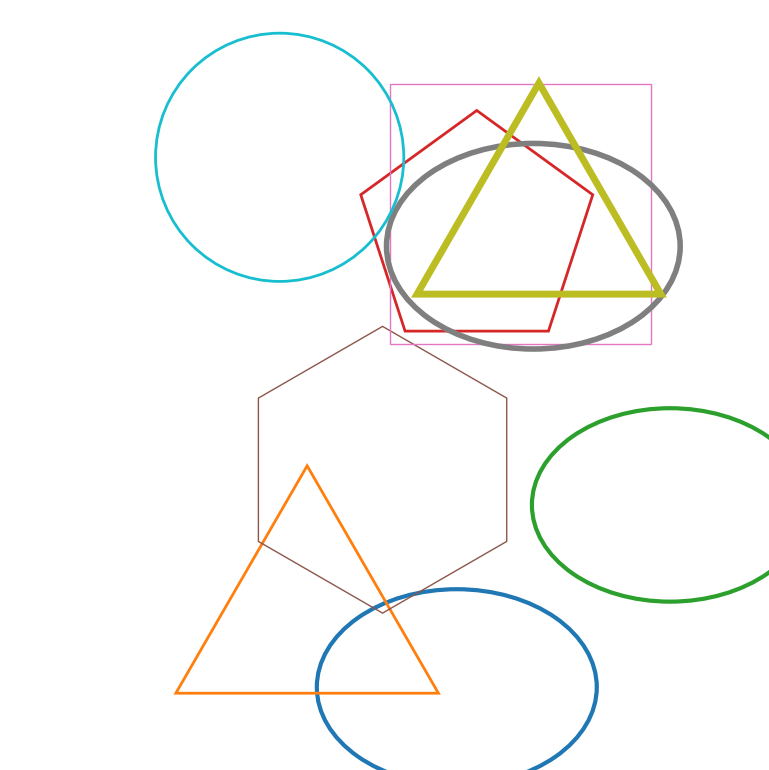[{"shape": "oval", "thickness": 1.5, "radius": 0.91, "center": [0.593, 0.108]}, {"shape": "triangle", "thickness": 1, "radius": 0.98, "center": [0.399, 0.198]}, {"shape": "oval", "thickness": 1.5, "radius": 0.9, "center": [0.87, 0.344]}, {"shape": "pentagon", "thickness": 1, "radius": 0.79, "center": [0.619, 0.698]}, {"shape": "hexagon", "thickness": 0.5, "radius": 0.93, "center": [0.497, 0.39]}, {"shape": "square", "thickness": 0.5, "radius": 0.85, "center": [0.676, 0.722]}, {"shape": "oval", "thickness": 2, "radius": 0.95, "center": [0.693, 0.68]}, {"shape": "triangle", "thickness": 2.5, "radius": 0.91, "center": [0.7, 0.709]}, {"shape": "circle", "thickness": 1, "radius": 0.81, "center": [0.363, 0.796]}]